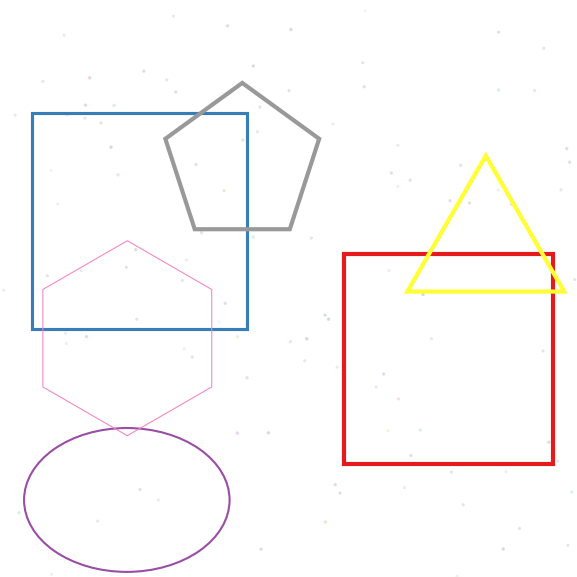[{"shape": "square", "thickness": 2, "radius": 0.91, "center": [0.777, 0.378]}, {"shape": "square", "thickness": 1.5, "radius": 0.93, "center": [0.242, 0.617]}, {"shape": "oval", "thickness": 1, "radius": 0.89, "center": [0.22, 0.133]}, {"shape": "triangle", "thickness": 2, "radius": 0.78, "center": [0.841, 0.573]}, {"shape": "hexagon", "thickness": 0.5, "radius": 0.84, "center": [0.22, 0.413]}, {"shape": "pentagon", "thickness": 2, "radius": 0.7, "center": [0.42, 0.715]}]